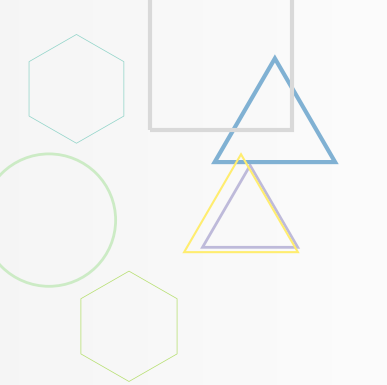[{"shape": "hexagon", "thickness": 0.5, "radius": 0.71, "center": [0.197, 0.769]}, {"shape": "triangle", "thickness": 2, "radius": 0.71, "center": [0.645, 0.429]}, {"shape": "triangle", "thickness": 3, "radius": 0.9, "center": [0.709, 0.669]}, {"shape": "hexagon", "thickness": 0.5, "radius": 0.72, "center": [0.333, 0.152]}, {"shape": "square", "thickness": 3, "radius": 0.92, "center": [0.57, 0.845]}, {"shape": "circle", "thickness": 2, "radius": 0.86, "center": [0.126, 0.428]}, {"shape": "triangle", "thickness": 1.5, "radius": 0.85, "center": [0.622, 0.43]}]